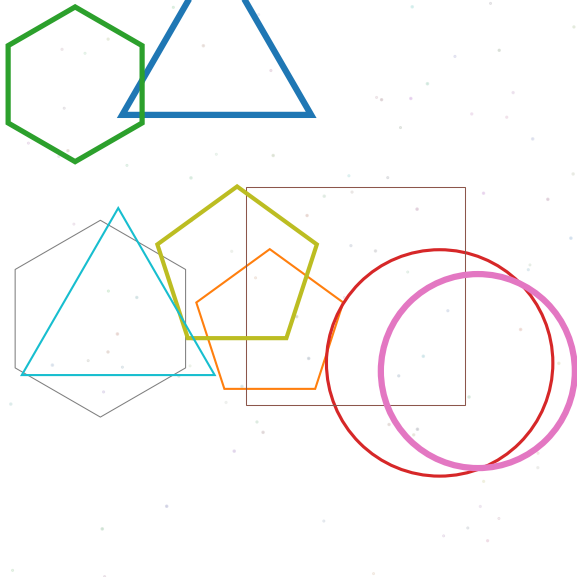[{"shape": "triangle", "thickness": 3, "radius": 0.94, "center": [0.375, 0.895]}, {"shape": "pentagon", "thickness": 1, "radius": 0.67, "center": [0.467, 0.434]}, {"shape": "hexagon", "thickness": 2.5, "radius": 0.67, "center": [0.13, 0.853]}, {"shape": "circle", "thickness": 1.5, "radius": 0.98, "center": [0.761, 0.371]}, {"shape": "square", "thickness": 0.5, "radius": 0.95, "center": [0.616, 0.486]}, {"shape": "circle", "thickness": 3, "radius": 0.84, "center": [0.827, 0.357]}, {"shape": "hexagon", "thickness": 0.5, "radius": 0.85, "center": [0.174, 0.447]}, {"shape": "pentagon", "thickness": 2, "radius": 0.73, "center": [0.411, 0.531]}, {"shape": "triangle", "thickness": 1, "radius": 0.96, "center": [0.205, 0.446]}]